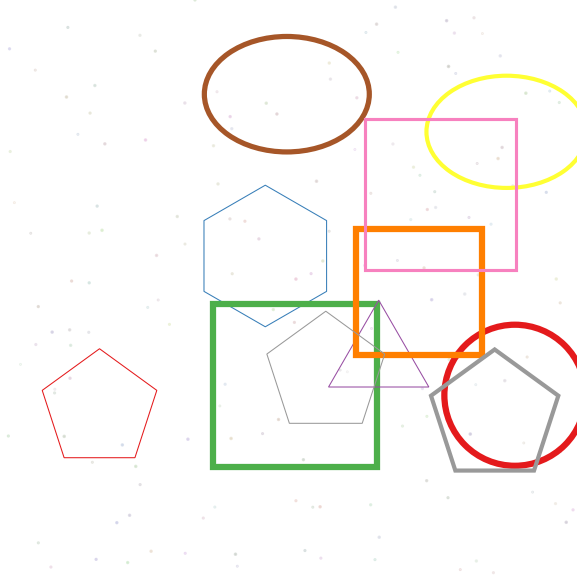[{"shape": "pentagon", "thickness": 0.5, "radius": 0.52, "center": [0.172, 0.291]}, {"shape": "circle", "thickness": 3, "radius": 0.61, "center": [0.892, 0.315]}, {"shape": "hexagon", "thickness": 0.5, "radius": 0.61, "center": [0.459, 0.556]}, {"shape": "square", "thickness": 3, "radius": 0.71, "center": [0.511, 0.332]}, {"shape": "triangle", "thickness": 0.5, "radius": 0.5, "center": [0.656, 0.379]}, {"shape": "square", "thickness": 3, "radius": 0.54, "center": [0.725, 0.494]}, {"shape": "oval", "thickness": 2, "radius": 0.69, "center": [0.877, 0.771]}, {"shape": "oval", "thickness": 2.5, "radius": 0.71, "center": [0.497, 0.836]}, {"shape": "square", "thickness": 1.5, "radius": 0.65, "center": [0.762, 0.662]}, {"shape": "pentagon", "thickness": 0.5, "radius": 0.54, "center": [0.564, 0.353]}, {"shape": "pentagon", "thickness": 2, "radius": 0.58, "center": [0.857, 0.278]}]